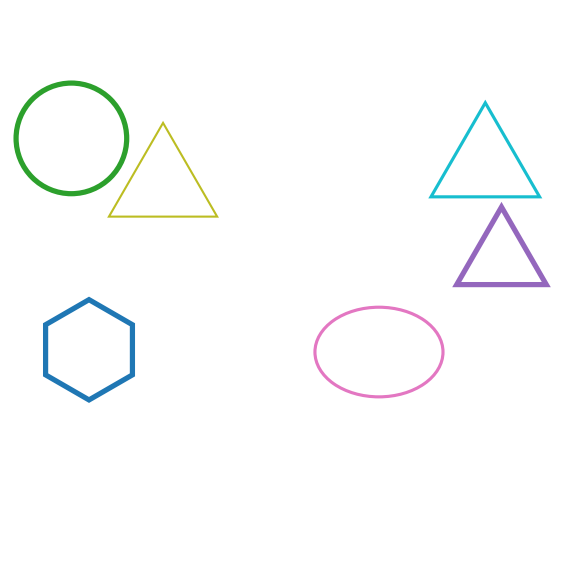[{"shape": "hexagon", "thickness": 2.5, "radius": 0.43, "center": [0.154, 0.393]}, {"shape": "circle", "thickness": 2.5, "radius": 0.48, "center": [0.124, 0.76]}, {"shape": "triangle", "thickness": 2.5, "radius": 0.45, "center": [0.868, 0.551]}, {"shape": "oval", "thickness": 1.5, "radius": 0.55, "center": [0.656, 0.39]}, {"shape": "triangle", "thickness": 1, "radius": 0.54, "center": [0.282, 0.678]}, {"shape": "triangle", "thickness": 1.5, "radius": 0.54, "center": [0.84, 0.713]}]